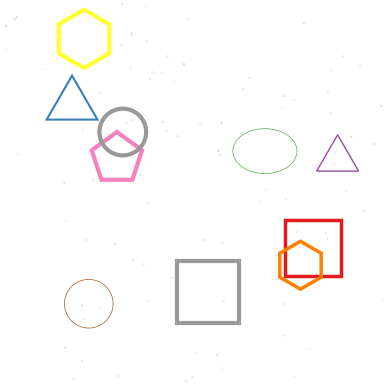[{"shape": "square", "thickness": 2.5, "radius": 0.36, "center": [0.813, 0.357]}, {"shape": "triangle", "thickness": 1.5, "radius": 0.38, "center": [0.187, 0.727]}, {"shape": "oval", "thickness": 0.5, "radius": 0.42, "center": [0.688, 0.607]}, {"shape": "triangle", "thickness": 1, "radius": 0.31, "center": [0.877, 0.587]}, {"shape": "hexagon", "thickness": 2.5, "radius": 0.31, "center": [0.78, 0.311]}, {"shape": "hexagon", "thickness": 3, "radius": 0.38, "center": [0.218, 0.899]}, {"shape": "circle", "thickness": 0.5, "radius": 0.32, "center": [0.231, 0.211]}, {"shape": "pentagon", "thickness": 3, "radius": 0.34, "center": [0.304, 0.589]}, {"shape": "circle", "thickness": 3, "radius": 0.3, "center": [0.319, 0.657]}, {"shape": "square", "thickness": 3, "radius": 0.41, "center": [0.541, 0.242]}]